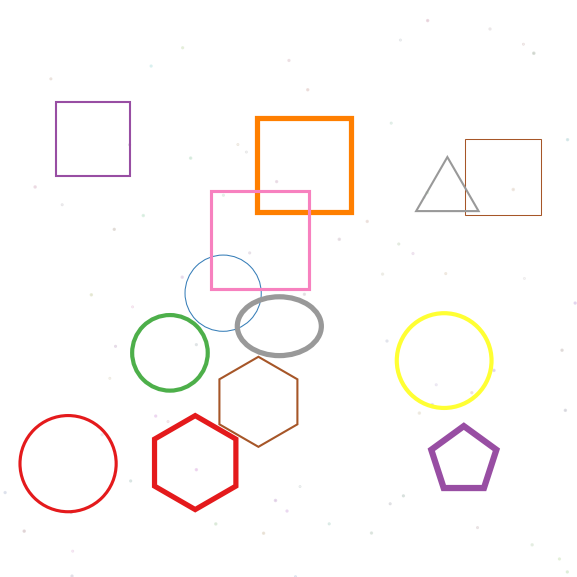[{"shape": "hexagon", "thickness": 2.5, "radius": 0.41, "center": [0.338, 0.198]}, {"shape": "circle", "thickness": 1.5, "radius": 0.42, "center": [0.118, 0.196]}, {"shape": "circle", "thickness": 0.5, "radius": 0.33, "center": [0.386, 0.491]}, {"shape": "circle", "thickness": 2, "radius": 0.33, "center": [0.294, 0.388]}, {"shape": "pentagon", "thickness": 3, "radius": 0.3, "center": [0.803, 0.202]}, {"shape": "square", "thickness": 1, "radius": 0.32, "center": [0.161, 0.758]}, {"shape": "square", "thickness": 2.5, "radius": 0.41, "center": [0.526, 0.713]}, {"shape": "circle", "thickness": 2, "radius": 0.41, "center": [0.769, 0.375]}, {"shape": "square", "thickness": 0.5, "radius": 0.33, "center": [0.871, 0.693]}, {"shape": "hexagon", "thickness": 1, "radius": 0.39, "center": [0.447, 0.303]}, {"shape": "square", "thickness": 1.5, "radius": 0.42, "center": [0.451, 0.584]}, {"shape": "triangle", "thickness": 1, "radius": 0.31, "center": [0.775, 0.665]}, {"shape": "oval", "thickness": 2.5, "radius": 0.36, "center": [0.484, 0.434]}]